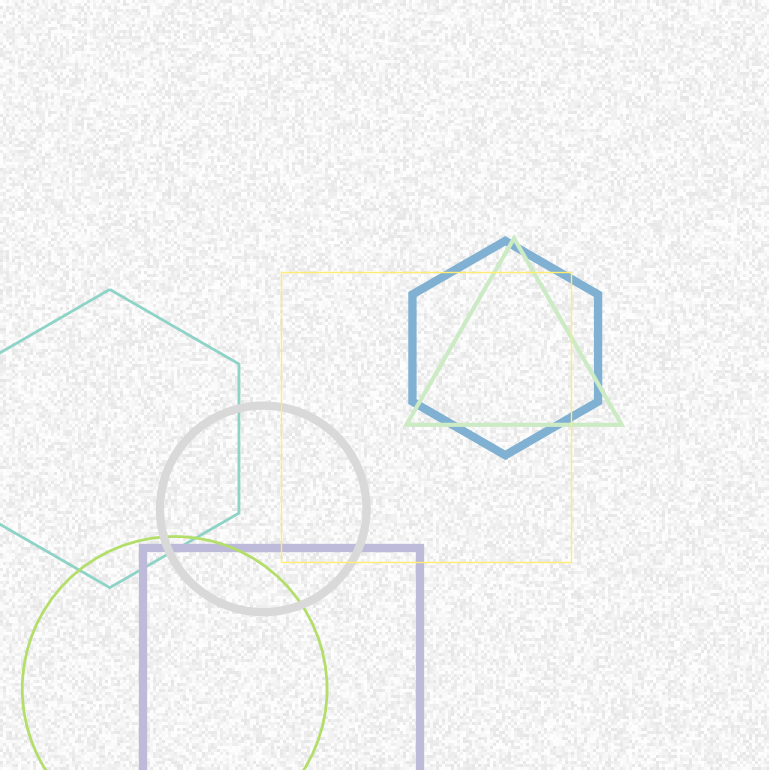[{"shape": "hexagon", "thickness": 1, "radius": 0.97, "center": [0.143, 0.43]}, {"shape": "square", "thickness": 3, "radius": 0.9, "center": [0.365, 0.109]}, {"shape": "hexagon", "thickness": 3, "radius": 0.7, "center": [0.656, 0.548]}, {"shape": "circle", "thickness": 1, "radius": 0.99, "center": [0.227, 0.105]}, {"shape": "circle", "thickness": 3, "radius": 0.67, "center": [0.342, 0.339]}, {"shape": "triangle", "thickness": 1.5, "radius": 0.81, "center": [0.668, 0.529]}, {"shape": "square", "thickness": 0.5, "radius": 0.94, "center": [0.554, 0.458]}]